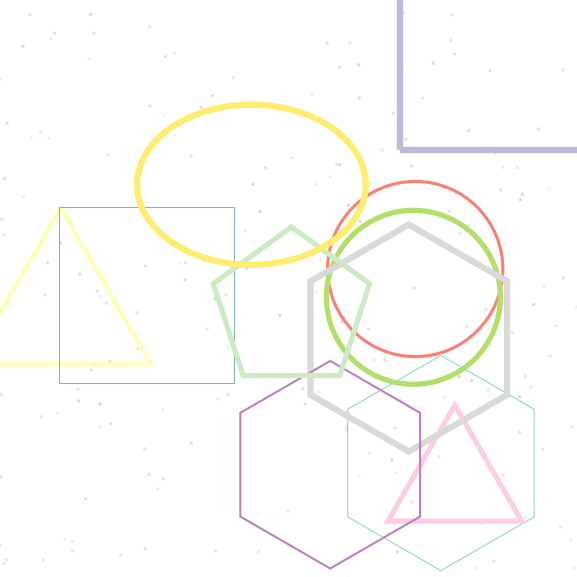[{"shape": "hexagon", "thickness": 0.5, "radius": 0.93, "center": [0.764, 0.197]}, {"shape": "triangle", "thickness": 2, "radius": 0.9, "center": [0.105, 0.459]}, {"shape": "square", "thickness": 3, "radius": 0.79, "center": [0.85, 0.897]}, {"shape": "circle", "thickness": 1.5, "radius": 0.76, "center": [0.719, 0.533]}, {"shape": "square", "thickness": 0.5, "radius": 0.76, "center": [0.254, 0.488]}, {"shape": "circle", "thickness": 2.5, "radius": 0.75, "center": [0.716, 0.484]}, {"shape": "triangle", "thickness": 2.5, "radius": 0.67, "center": [0.788, 0.164]}, {"shape": "hexagon", "thickness": 3, "radius": 0.98, "center": [0.708, 0.414]}, {"shape": "hexagon", "thickness": 1, "radius": 0.9, "center": [0.572, 0.194]}, {"shape": "pentagon", "thickness": 2.5, "radius": 0.71, "center": [0.505, 0.464]}, {"shape": "oval", "thickness": 3, "radius": 0.99, "center": [0.435, 0.679]}]